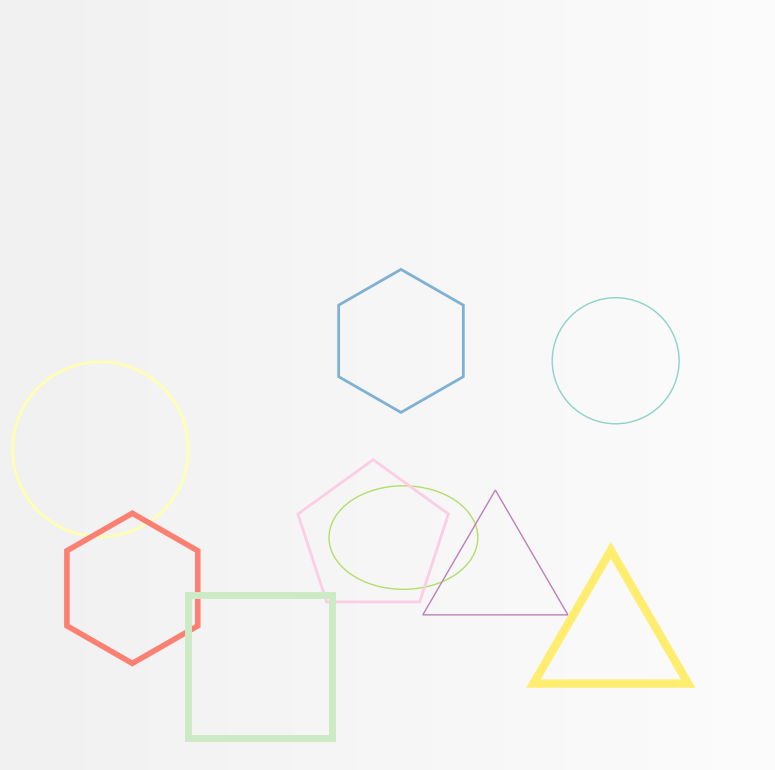[{"shape": "circle", "thickness": 0.5, "radius": 0.41, "center": [0.794, 0.531]}, {"shape": "circle", "thickness": 1, "radius": 0.57, "center": [0.13, 0.417]}, {"shape": "hexagon", "thickness": 2, "radius": 0.49, "center": [0.171, 0.236]}, {"shape": "hexagon", "thickness": 1, "radius": 0.46, "center": [0.517, 0.557]}, {"shape": "oval", "thickness": 0.5, "radius": 0.48, "center": [0.521, 0.302]}, {"shape": "pentagon", "thickness": 1, "radius": 0.51, "center": [0.481, 0.301]}, {"shape": "triangle", "thickness": 0.5, "radius": 0.54, "center": [0.639, 0.256]}, {"shape": "square", "thickness": 2.5, "radius": 0.47, "center": [0.335, 0.134]}, {"shape": "triangle", "thickness": 3, "radius": 0.58, "center": [0.788, 0.17]}]